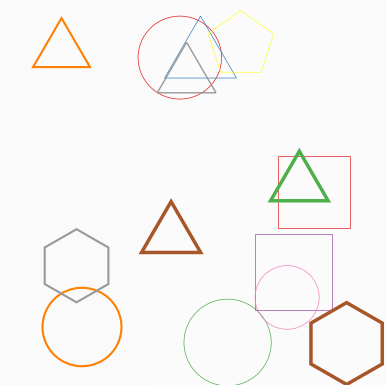[{"shape": "square", "thickness": 0.5, "radius": 0.46, "center": [0.81, 0.501]}, {"shape": "circle", "thickness": 0.5, "radius": 0.54, "center": [0.464, 0.85]}, {"shape": "triangle", "thickness": 0.5, "radius": 0.54, "center": [0.517, 0.851]}, {"shape": "circle", "thickness": 0.5, "radius": 0.56, "center": [0.587, 0.11]}, {"shape": "triangle", "thickness": 2.5, "radius": 0.43, "center": [0.773, 0.521]}, {"shape": "square", "thickness": 0.5, "radius": 0.5, "center": [0.757, 0.294]}, {"shape": "circle", "thickness": 1.5, "radius": 0.51, "center": [0.212, 0.151]}, {"shape": "triangle", "thickness": 1.5, "radius": 0.42, "center": [0.159, 0.868]}, {"shape": "pentagon", "thickness": 0.5, "radius": 0.44, "center": [0.622, 0.884]}, {"shape": "hexagon", "thickness": 2.5, "radius": 0.53, "center": [0.894, 0.108]}, {"shape": "triangle", "thickness": 2.5, "radius": 0.44, "center": [0.442, 0.388]}, {"shape": "circle", "thickness": 0.5, "radius": 0.41, "center": [0.741, 0.227]}, {"shape": "triangle", "thickness": 1, "radius": 0.44, "center": [0.482, 0.803]}, {"shape": "hexagon", "thickness": 1.5, "radius": 0.47, "center": [0.198, 0.31]}]